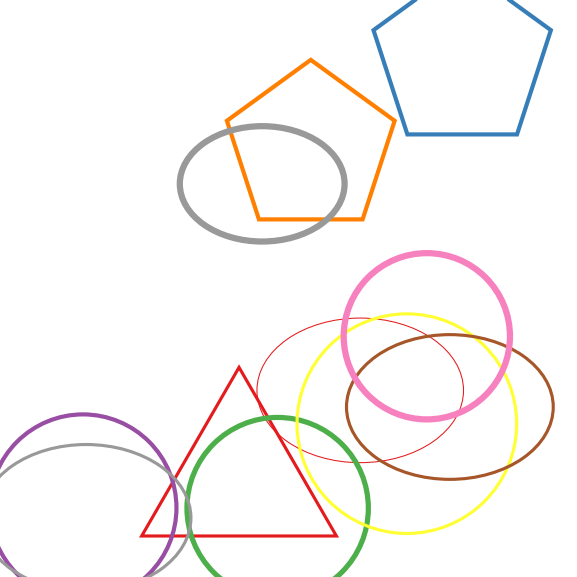[{"shape": "oval", "thickness": 0.5, "radius": 0.89, "center": [0.624, 0.323]}, {"shape": "triangle", "thickness": 1.5, "radius": 0.97, "center": [0.414, 0.168]}, {"shape": "pentagon", "thickness": 2, "radius": 0.81, "center": [0.8, 0.897]}, {"shape": "circle", "thickness": 2.5, "radius": 0.79, "center": [0.481, 0.119]}, {"shape": "circle", "thickness": 2, "radius": 0.81, "center": [0.144, 0.12]}, {"shape": "pentagon", "thickness": 2, "radius": 0.76, "center": [0.538, 0.743]}, {"shape": "circle", "thickness": 1.5, "radius": 0.95, "center": [0.705, 0.266]}, {"shape": "oval", "thickness": 1.5, "radius": 0.89, "center": [0.779, 0.294]}, {"shape": "circle", "thickness": 3, "radius": 0.72, "center": [0.739, 0.417]}, {"shape": "oval", "thickness": 1.5, "radius": 0.91, "center": [0.149, 0.102]}, {"shape": "oval", "thickness": 3, "radius": 0.71, "center": [0.454, 0.681]}]